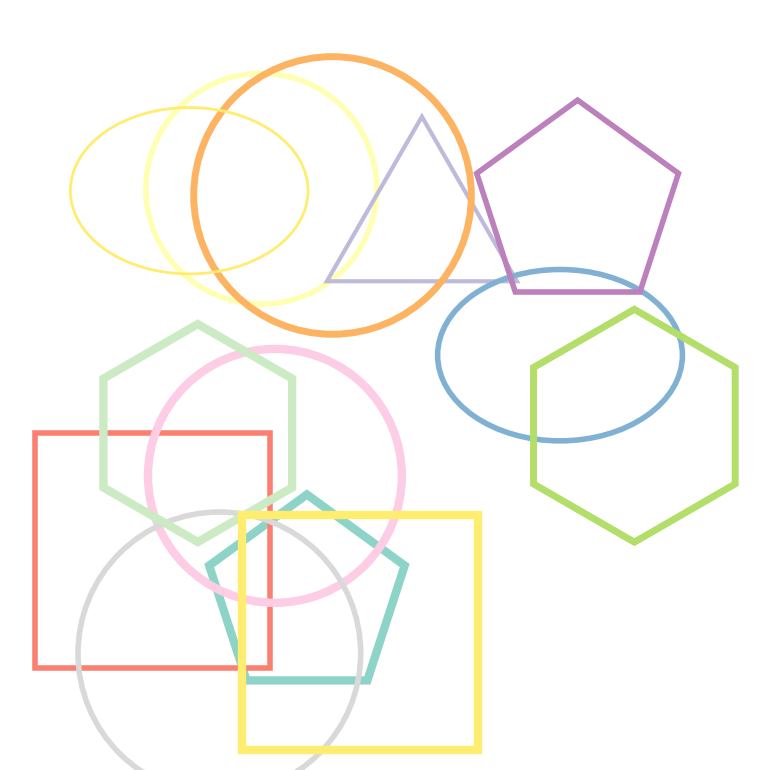[{"shape": "pentagon", "thickness": 3, "radius": 0.67, "center": [0.399, 0.224]}, {"shape": "circle", "thickness": 2, "radius": 0.75, "center": [0.339, 0.755]}, {"shape": "triangle", "thickness": 1.5, "radius": 0.71, "center": [0.548, 0.706]}, {"shape": "square", "thickness": 2, "radius": 0.76, "center": [0.198, 0.285]}, {"shape": "oval", "thickness": 2, "radius": 0.79, "center": [0.727, 0.539]}, {"shape": "circle", "thickness": 2.5, "radius": 0.9, "center": [0.432, 0.746]}, {"shape": "hexagon", "thickness": 2.5, "radius": 0.76, "center": [0.824, 0.447]}, {"shape": "circle", "thickness": 3, "radius": 0.82, "center": [0.357, 0.382]}, {"shape": "circle", "thickness": 2, "radius": 0.92, "center": [0.285, 0.152]}, {"shape": "pentagon", "thickness": 2, "radius": 0.69, "center": [0.75, 0.732]}, {"shape": "hexagon", "thickness": 3, "radius": 0.71, "center": [0.257, 0.438]}, {"shape": "square", "thickness": 3, "radius": 0.76, "center": [0.467, 0.178]}, {"shape": "oval", "thickness": 1, "radius": 0.77, "center": [0.246, 0.752]}]